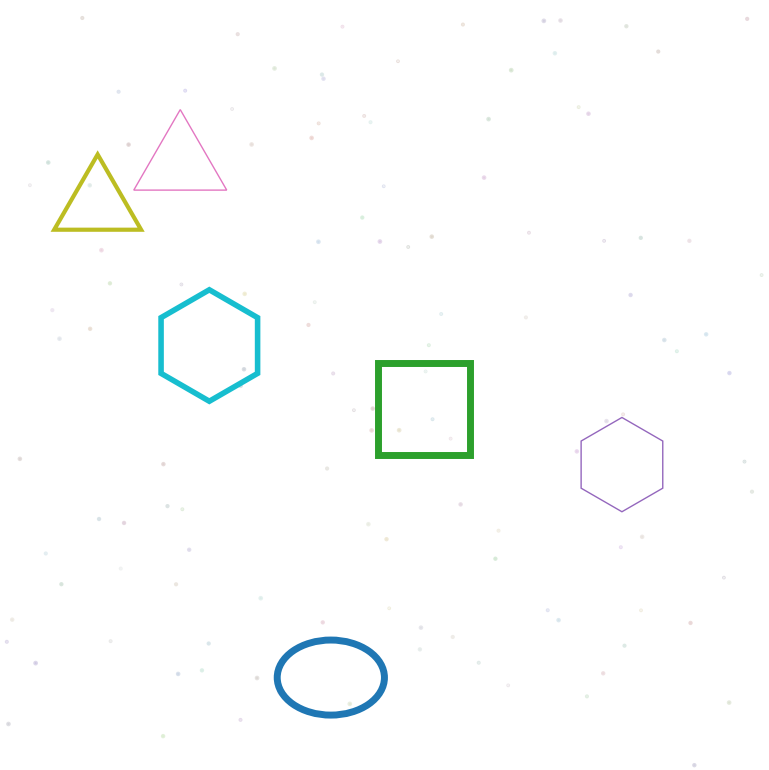[{"shape": "oval", "thickness": 2.5, "radius": 0.35, "center": [0.43, 0.12]}, {"shape": "square", "thickness": 2.5, "radius": 0.3, "center": [0.551, 0.469]}, {"shape": "hexagon", "thickness": 0.5, "radius": 0.31, "center": [0.808, 0.397]}, {"shape": "triangle", "thickness": 0.5, "radius": 0.35, "center": [0.234, 0.788]}, {"shape": "triangle", "thickness": 1.5, "radius": 0.33, "center": [0.127, 0.734]}, {"shape": "hexagon", "thickness": 2, "radius": 0.36, "center": [0.272, 0.551]}]